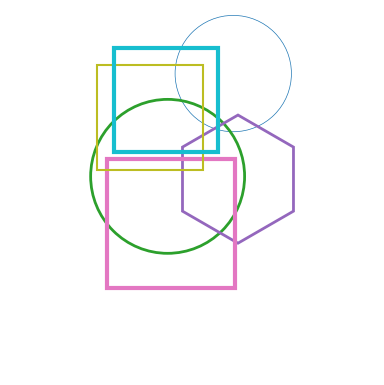[{"shape": "circle", "thickness": 0.5, "radius": 0.76, "center": [0.606, 0.809]}, {"shape": "circle", "thickness": 2, "radius": 1.0, "center": [0.435, 0.542]}, {"shape": "hexagon", "thickness": 2, "radius": 0.83, "center": [0.618, 0.535]}, {"shape": "square", "thickness": 3, "radius": 0.83, "center": [0.444, 0.42]}, {"shape": "square", "thickness": 1.5, "radius": 0.69, "center": [0.39, 0.695]}, {"shape": "square", "thickness": 3, "radius": 0.68, "center": [0.431, 0.74]}]